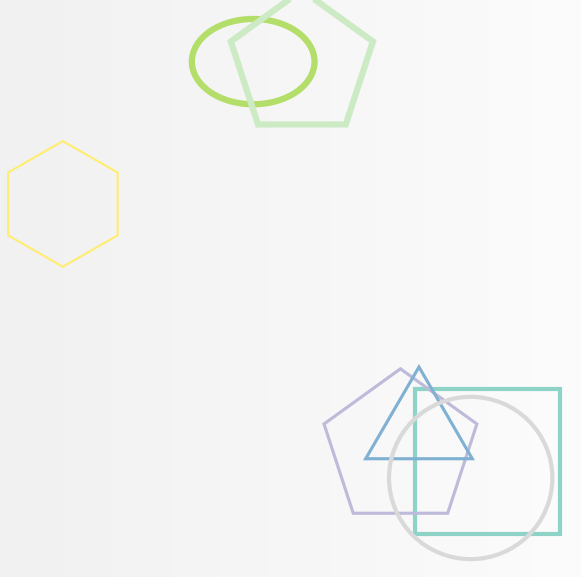[{"shape": "square", "thickness": 2, "radius": 0.63, "center": [0.839, 0.2]}, {"shape": "pentagon", "thickness": 1.5, "radius": 0.69, "center": [0.689, 0.222]}, {"shape": "triangle", "thickness": 1.5, "radius": 0.53, "center": [0.721, 0.258]}, {"shape": "oval", "thickness": 3, "radius": 0.53, "center": [0.436, 0.892]}, {"shape": "circle", "thickness": 2, "radius": 0.7, "center": [0.81, 0.171]}, {"shape": "pentagon", "thickness": 3, "radius": 0.64, "center": [0.519, 0.888]}, {"shape": "hexagon", "thickness": 1, "radius": 0.54, "center": [0.108, 0.646]}]